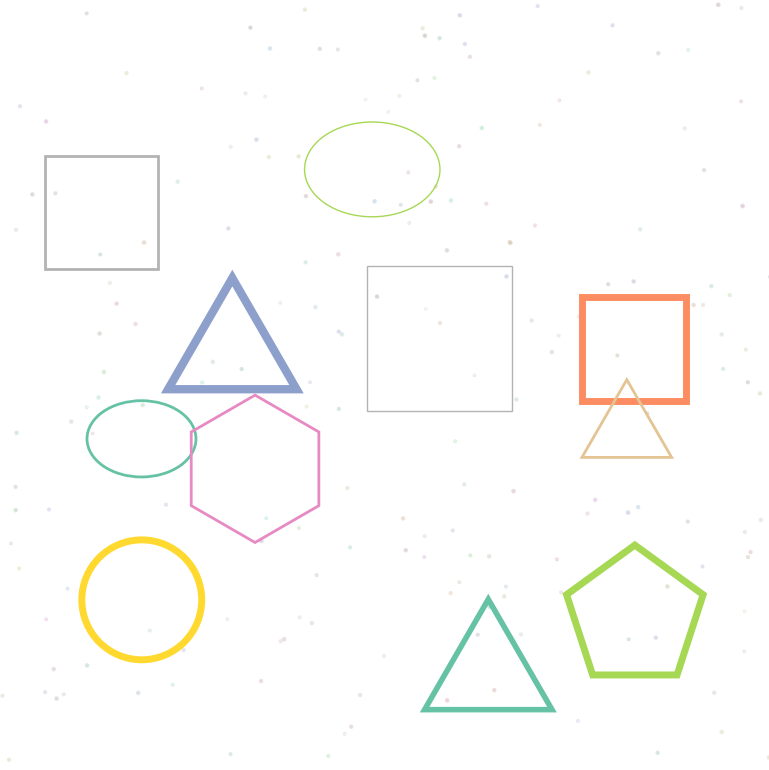[{"shape": "oval", "thickness": 1, "radius": 0.35, "center": [0.184, 0.43]}, {"shape": "triangle", "thickness": 2, "radius": 0.48, "center": [0.634, 0.126]}, {"shape": "square", "thickness": 2.5, "radius": 0.34, "center": [0.823, 0.547]}, {"shape": "triangle", "thickness": 3, "radius": 0.48, "center": [0.302, 0.543]}, {"shape": "hexagon", "thickness": 1, "radius": 0.48, "center": [0.331, 0.391]}, {"shape": "oval", "thickness": 0.5, "radius": 0.44, "center": [0.483, 0.78]}, {"shape": "pentagon", "thickness": 2.5, "radius": 0.47, "center": [0.824, 0.199]}, {"shape": "circle", "thickness": 2.5, "radius": 0.39, "center": [0.184, 0.221]}, {"shape": "triangle", "thickness": 1, "radius": 0.34, "center": [0.814, 0.44]}, {"shape": "square", "thickness": 1, "radius": 0.37, "center": [0.132, 0.724]}, {"shape": "square", "thickness": 0.5, "radius": 0.47, "center": [0.571, 0.56]}]